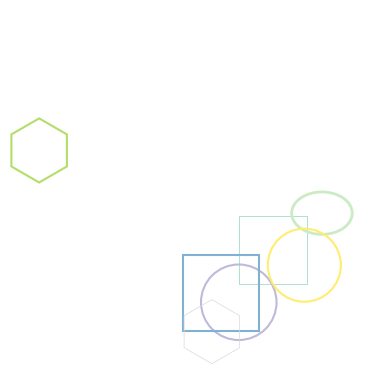[{"shape": "square", "thickness": 0.5, "radius": 0.45, "center": [0.709, 0.35]}, {"shape": "circle", "thickness": 1.5, "radius": 0.49, "center": [0.62, 0.215]}, {"shape": "square", "thickness": 1.5, "radius": 0.5, "center": [0.574, 0.239]}, {"shape": "hexagon", "thickness": 1.5, "radius": 0.42, "center": [0.102, 0.609]}, {"shape": "hexagon", "thickness": 0.5, "radius": 0.42, "center": [0.55, 0.138]}, {"shape": "oval", "thickness": 2, "radius": 0.39, "center": [0.836, 0.446]}, {"shape": "circle", "thickness": 1.5, "radius": 0.47, "center": [0.79, 0.311]}]